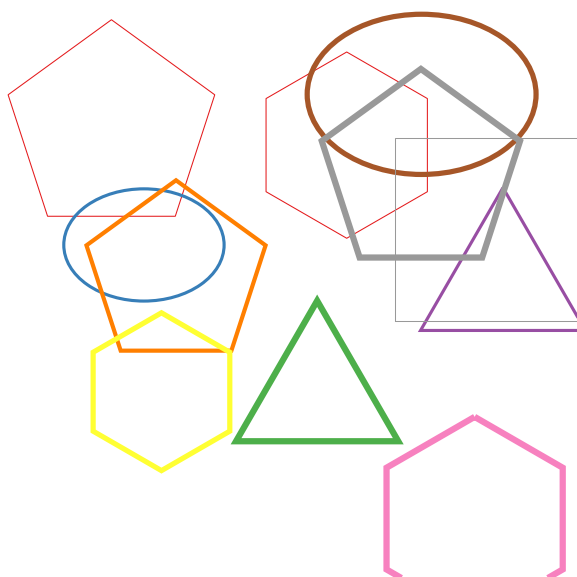[{"shape": "hexagon", "thickness": 0.5, "radius": 0.81, "center": [0.6, 0.748]}, {"shape": "pentagon", "thickness": 0.5, "radius": 0.94, "center": [0.193, 0.777]}, {"shape": "oval", "thickness": 1.5, "radius": 0.69, "center": [0.249, 0.575]}, {"shape": "triangle", "thickness": 3, "radius": 0.81, "center": [0.549, 0.316]}, {"shape": "triangle", "thickness": 1.5, "radius": 0.82, "center": [0.871, 0.509]}, {"shape": "pentagon", "thickness": 2, "radius": 0.82, "center": [0.305, 0.524]}, {"shape": "hexagon", "thickness": 2.5, "radius": 0.68, "center": [0.28, 0.321]}, {"shape": "oval", "thickness": 2.5, "radius": 0.99, "center": [0.73, 0.836]}, {"shape": "hexagon", "thickness": 3, "radius": 0.88, "center": [0.822, 0.101]}, {"shape": "square", "thickness": 0.5, "radius": 0.79, "center": [0.843, 0.602]}, {"shape": "pentagon", "thickness": 3, "radius": 0.9, "center": [0.729, 0.699]}]